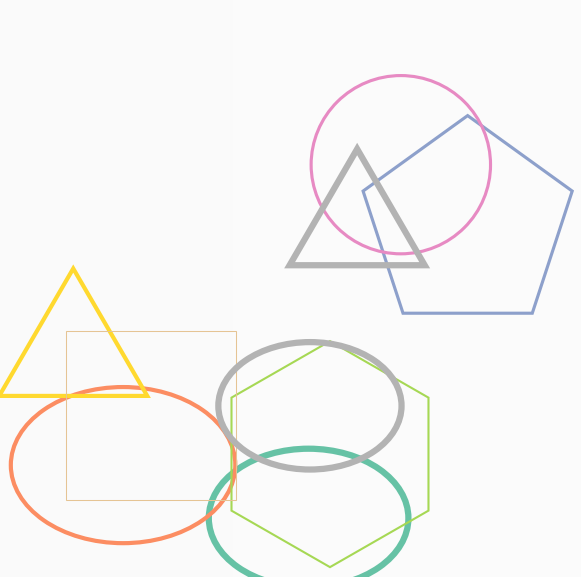[{"shape": "oval", "thickness": 3, "radius": 0.86, "center": [0.531, 0.102]}, {"shape": "oval", "thickness": 2, "radius": 0.97, "center": [0.212, 0.194]}, {"shape": "pentagon", "thickness": 1.5, "radius": 0.95, "center": [0.805, 0.61]}, {"shape": "circle", "thickness": 1.5, "radius": 0.77, "center": [0.69, 0.714]}, {"shape": "hexagon", "thickness": 1, "radius": 0.98, "center": [0.568, 0.213]}, {"shape": "triangle", "thickness": 2, "radius": 0.74, "center": [0.126, 0.387]}, {"shape": "square", "thickness": 0.5, "radius": 0.73, "center": [0.259, 0.28]}, {"shape": "oval", "thickness": 3, "radius": 0.79, "center": [0.533, 0.296]}, {"shape": "triangle", "thickness": 3, "radius": 0.67, "center": [0.614, 0.607]}]